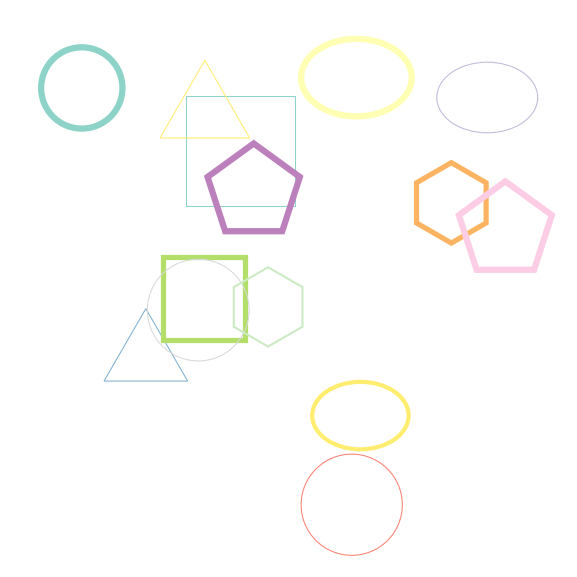[{"shape": "circle", "thickness": 3, "radius": 0.35, "center": [0.142, 0.847]}, {"shape": "square", "thickness": 0.5, "radius": 0.47, "center": [0.417, 0.737]}, {"shape": "oval", "thickness": 3, "radius": 0.48, "center": [0.617, 0.865]}, {"shape": "oval", "thickness": 0.5, "radius": 0.44, "center": [0.844, 0.83]}, {"shape": "circle", "thickness": 0.5, "radius": 0.44, "center": [0.609, 0.125]}, {"shape": "triangle", "thickness": 0.5, "radius": 0.42, "center": [0.253, 0.381]}, {"shape": "hexagon", "thickness": 2.5, "radius": 0.35, "center": [0.782, 0.648]}, {"shape": "square", "thickness": 2.5, "radius": 0.36, "center": [0.353, 0.482]}, {"shape": "pentagon", "thickness": 3, "radius": 0.42, "center": [0.875, 0.6]}, {"shape": "circle", "thickness": 0.5, "radius": 0.44, "center": [0.343, 0.462]}, {"shape": "pentagon", "thickness": 3, "radius": 0.42, "center": [0.439, 0.667]}, {"shape": "hexagon", "thickness": 1, "radius": 0.34, "center": [0.464, 0.468]}, {"shape": "oval", "thickness": 2, "radius": 0.42, "center": [0.624, 0.28]}, {"shape": "triangle", "thickness": 0.5, "radius": 0.45, "center": [0.355, 0.805]}]